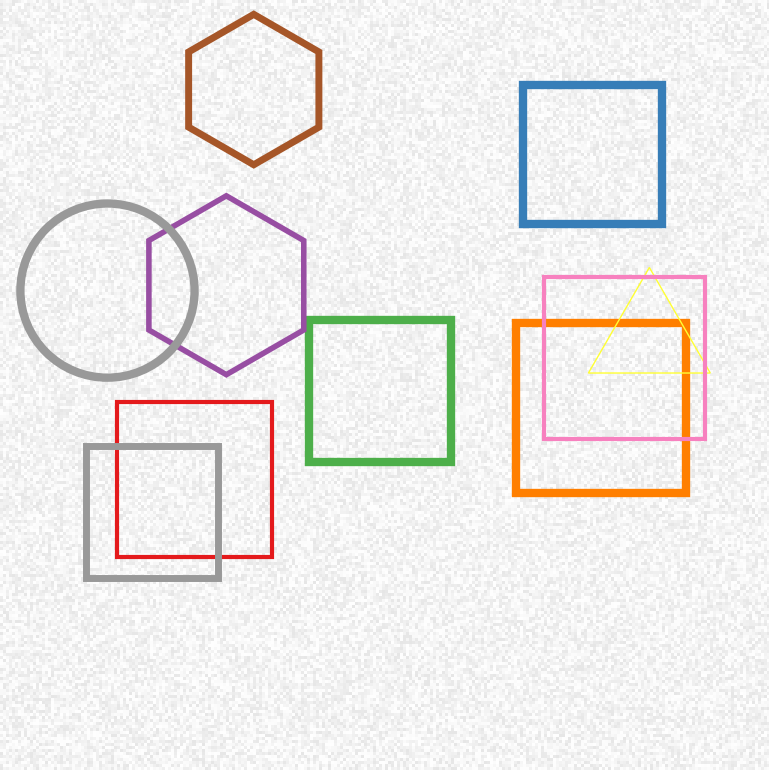[{"shape": "square", "thickness": 1.5, "radius": 0.5, "center": [0.252, 0.377]}, {"shape": "square", "thickness": 3, "radius": 0.45, "center": [0.77, 0.799]}, {"shape": "square", "thickness": 3, "radius": 0.46, "center": [0.494, 0.492]}, {"shape": "hexagon", "thickness": 2, "radius": 0.58, "center": [0.294, 0.63]}, {"shape": "square", "thickness": 3, "radius": 0.55, "center": [0.781, 0.47]}, {"shape": "triangle", "thickness": 0.5, "radius": 0.46, "center": [0.843, 0.561]}, {"shape": "hexagon", "thickness": 2.5, "radius": 0.49, "center": [0.33, 0.884]}, {"shape": "square", "thickness": 1.5, "radius": 0.52, "center": [0.811, 0.535]}, {"shape": "square", "thickness": 2.5, "radius": 0.43, "center": [0.197, 0.335]}, {"shape": "circle", "thickness": 3, "radius": 0.57, "center": [0.14, 0.623]}]